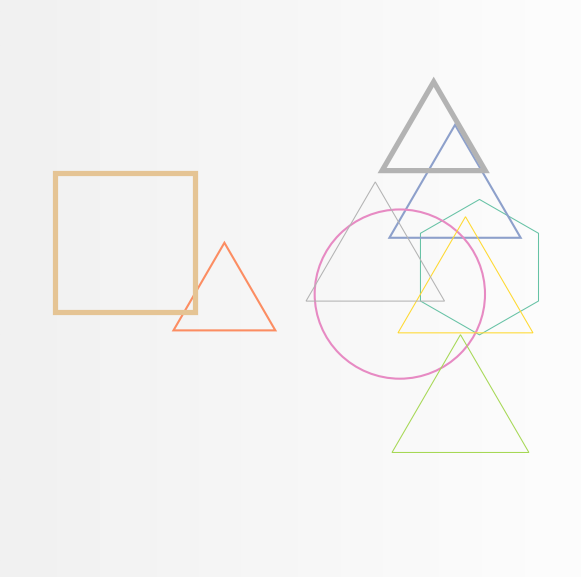[{"shape": "hexagon", "thickness": 0.5, "radius": 0.59, "center": [0.825, 0.537]}, {"shape": "triangle", "thickness": 1, "radius": 0.51, "center": [0.386, 0.478]}, {"shape": "triangle", "thickness": 1, "radius": 0.65, "center": [0.783, 0.653]}, {"shape": "circle", "thickness": 1, "radius": 0.73, "center": [0.688, 0.49]}, {"shape": "triangle", "thickness": 0.5, "radius": 0.68, "center": [0.792, 0.284]}, {"shape": "triangle", "thickness": 0.5, "radius": 0.67, "center": [0.801, 0.49]}, {"shape": "square", "thickness": 2.5, "radius": 0.6, "center": [0.215, 0.58]}, {"shape": "triangle", "thickness": 0.5, "radius": 0.69, "center": [0.646, 0.547]}, {"shape": "triangle", "thickness": 2.5, "radius": 0.51, "center": [0.746, 0.755]}]